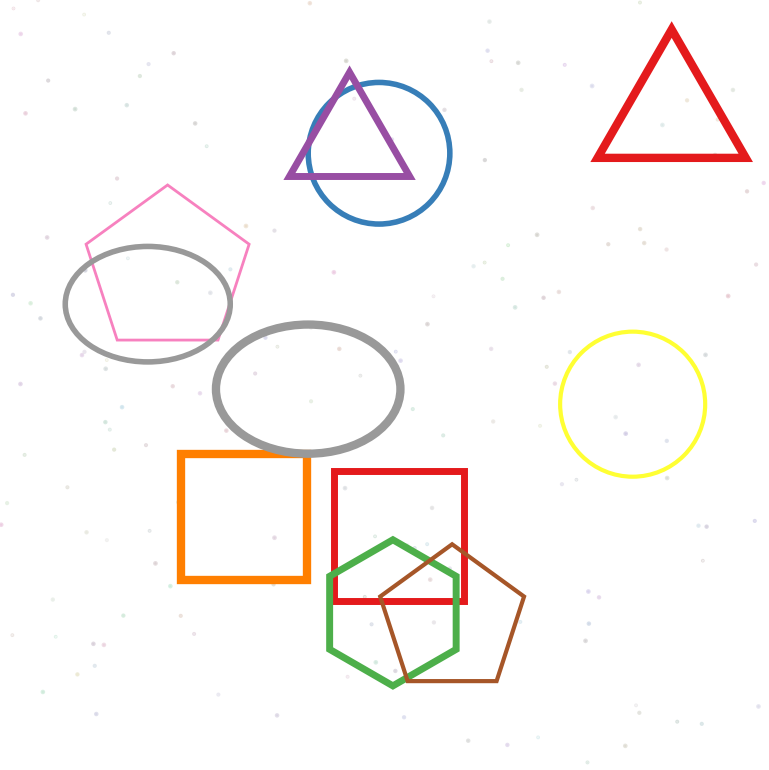[{"shape": "triangle", "thickness": 3, "radius": 0.56, "center": [0.872, 0.851]}, {"shape": "square", "thickness": 2.5, "radius": 0.42, "center": [0.518, 0.304]}, {"shape": "circle", "thickness": 2, "radius": 0.46, "center": [0.492, 0.801]}, {"shape": "hexagon", "thickness": 2.5, "radius": 0.47, "center": [0.51, 0.204]}, {"shape": "triangle", "thickness": 2.5, "radius": 0.45, "center": [0.454, 0.816]}, {"shape": "square", "thickness": 3, "radius": 0.41, "center": [0.317, 0.329]}, {"shape": "circle", "thickness": 1.5, "radius": 0.47, "center": [0.822, 0.475]}, {"shape": "pentagon", "thickness": 1.5, "radius": 0.49, "center": [0.587, 0.195]}, {"shape": "pentagon", "thickness": 1, "radius": 0.56, "center": [0.218, 0.648]}, {"shape": "oval", "thickness": 3, "radius": 0.6, "center": [0.4, 0.495]}, {"shape": "oval", "thickness": 2, "radius": 0.54, "center": [0.192, 0.605]}]